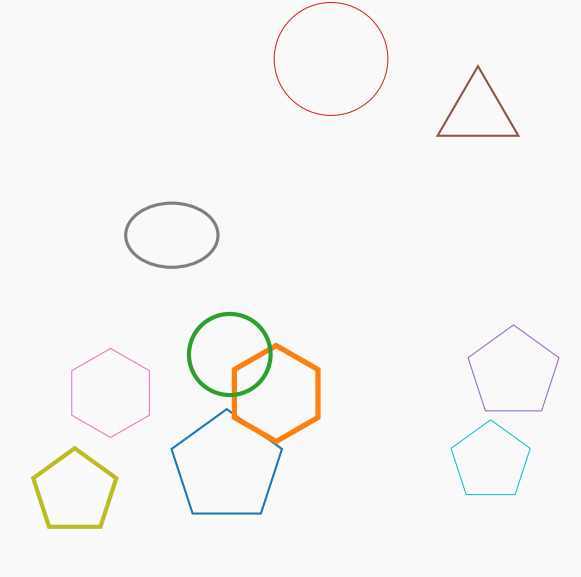[{"shape": "pentagon", "thickness": 1, "radius": 0.5, "center": [0.39, 0.191]}, {"shape": "hexagon", "thickness": 2.5, "radius": 0.42, "center": [0.475, 0.318]}, {"shape": "circle", "thickness": 2, "radius": 0.35, "center": [0.395, 0.385]}, {"shape": "circle", "thickness": 0.5, "radius": 0.49, "center": [0.57, 0.897]}, {"shape": "pentagon", "thickness": 0.5, "radius": 0.41, "center": [0.883, 0.354]}, {"shape": "triangle", "thickness": 1, "radius": 0.4, "center": [0.822, 0.804]}, {"shape": "hexagon", "thickness": 0.5, "radius": 0.39, "center": [0.19, 0.319]}, {"shape": "oval", "thickness": 1.5, "radius": 0.4, "center": [0.296, 0.592]}, {"shape": "pentagon", "thickness": 2, "radius": 0.38, "center": [0.129, 0.148]}, {"shape": "pentagon", "thickness": 0.5, "radius": 0.36, "center": [0.844, 0.201]}]